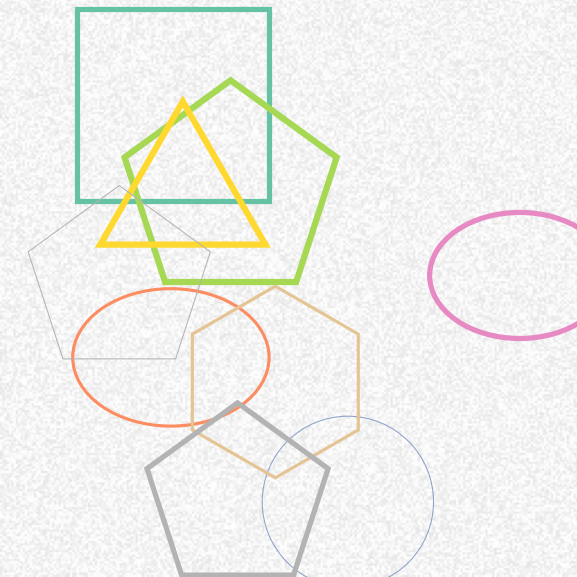[{"shape": "square", "thickness": 2.5, "radius": 0.83, "center": [0.299, 0.817]}, {"shape": "oval", "thickness": 1.5, "radius": 0.85, "center": [0.296, 0.38]}, {"shape": "circle", "thickness": 0.5, "radius": 0.74, "center": [0.602, 0.13]}, {"shape": "oval", "thickness": 2.5, "radius": 0.78, "center": [0.9, 0.522]}, {"shape": "pentagon", "thickness": 3, "radius": 0.97, "center": [0.399, 0.667]}, {"shape": "triangle", "thickness": 3, "radius": 0.83, "center": [0.317, 0.658]}, {"shape": "hexagon", "thickness": 1.5, "radius": 0.83, "center": [0.477, 0.338]}, {"shape": "pentagon", "thickness": 2.5, "radius": 0.82, "center": [0.411, 0.137]}, {"shape": "pentagon", "thickness": 0.5, "radius": 0.83, "center": [0.207, 0.512]}]